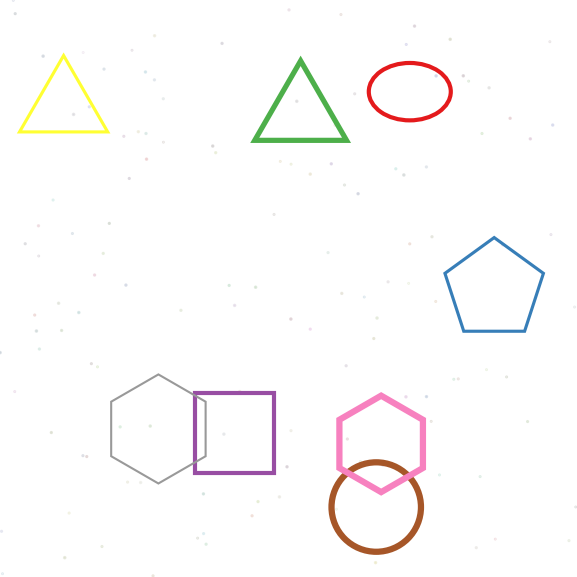[{"shape": "oval", "thickness": 2, "radius": 0.35, "center": [0.71, 0.84]}, {"shape": "pentagon", "thickness": 1.5, "radius": 0.45, "center": [0.856, 0.498]}, {"shape": "triangle", "thickness": 2.5, "radius": 0.46, "center": [0.521, 0.802]}, {"shape": "square", "thickness": 2, "radius": 0.34, "center": [0.406, 0.249]}, {"shape": "triangle", "thickness": 1.5, "radius": 0.44, "center": [0.11, 0.815]}, {"shape": "circle", "thickness": 3, "radius": 0.39, "center": [0.652, 0.121]}, {"shape": "hexagon", "thickness": 3, "radius": 0.42, "center": [0.66, 0.231]}, {"shape": "hexagon", "thickness": 1, "radius": 0.47, "center": [0.274, 0.256]}]